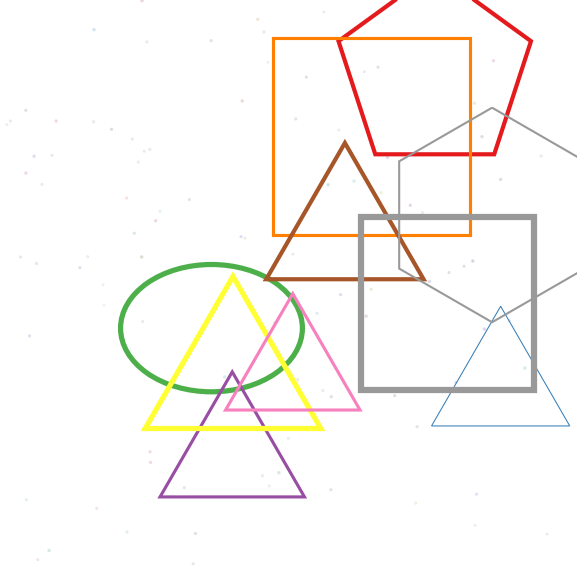[{"shape": "pentagon", "thickness": 2, "radius": 0.88, "center": [0.753, 0.874]}, {"shape": "triangle", "thickness": 0.5, "radius": 0.69, "center": [0.867, 0.331]}, {"shape": "oval", "thickness": 2.5, "radius": 0.79, "center": [0.366, 0.431]}, {"shape": "triangle", "thickness": 1.5, "radius": 0.72, "center": [0.402, 0.211]}, {"shape": "square", "thickness": 1.5, "radius": 0.85, "center": [0.644, 0.763]}, {"shape": "triangle", "thickness": 2.5, "radius": 0.88, "center": [0.403, 0.345]}, {"shape": "triangle", "thickness": 2, "radius": 0.79, "center": [0.597, 0.594]}, {"shape": "triangle", "thickness": 1.5, "radius": 0.67, "center": [0.507, 0.356]}, {"shape": "square", "thickness": 3, "radius": 0.75, "center": [0.775, 0.473]}, {"shape": "hexagon", "thickness": 1, "radius": 0.93, "center": [0.852, 0.627]}]